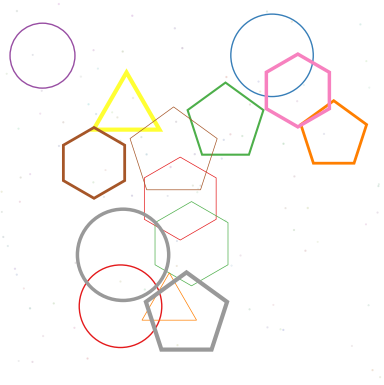[{"shape": "hexagon", "thickness": 0.5, "radius": 0.54, "center": [0.468, 0.484]}, {"shape": "circle", "thickness": 1, "radius": 0.54, "center": [0.313, 0.205]}, {"shape": "circle", "thickness": 1, "radius": 0.54, "center": [0.707, 0.856]}, {"shape": "pentagon", "thickness": 1.5, "radius": 0.52, "center": [0.586, 0.682]}, {"shape": "hexagon", "thickness": 0.5, "radius": 0.55, "center": [0.497, 0.367]}, {"shape": "circle", "thickness": 1, "radius": 0.42, "center": [0.11, 0.855]}, {"shape": "pentagon", "thickness": 2, "radius": 0.45, "center": [0.867, 0.649]}, {"shape": "triangle", "thickness": 0.5, "radius": 0.41, "center": [0.44, 0.209]}, {"shape": "triangle", "thickness": 3, "radius": 0.49, "center": [0.329, 0.713]}, {"shape": "pentagon", "thickness": 0.5, "radius": 0.59, "center": [0.451, 0.603]}, {"shape": "hexagon", "thickness": 2, "radius": 0.46, "center": [0.244, 0.577]}, {"shape": "hexagon", "thickness": 2.5, "radius": 0.47, "center": [0.774, 0.765]}, {"shape": "pentagon", "thickness": 3, "radius": 0.55, "center": [0.484, 0.182]}, {"shape": "circle", "thickness": 2.5, "radius": 0.59, "center": [0.32, 0.338]}]